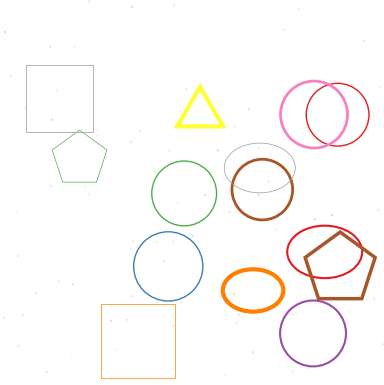[{"shape": "circle", "thickness": 1, "radius": 0.41, "center": [0.877, 0.702]}, {"shape": "oval", "thickness": 1.5, "radius": 0.49, "center": [0.843, 0.346]}, {"shape": "circle", "thickness": 1, "radius": 0.45, "center": [0.437, 0.308]}, {"shape": "pentagon", "thickness": 0.5, "radius": 0.37, "center": [0.207, 0.587]}, {"shape": "circle", "thickness": 1, "radius": 0.42, "center": [0.478, 0.497]}, {"shape": "circle", "thickness": 1.5, "radius": 0.43, "center": [0.813, 0.134]}, {"shape": "oval", "thickness": 3, "radius": 0.39, "center": [0.657, 0.246]}, {"shape": "square", "thickness": 0.5, "radius": 0.48, "center": [0.358, 0.114]}, {"shape": "triangle", "thickness": 3, "radius": 0.34, "center": [0.52, 0.706]}, {"shape": "pentagon", "thickness": 2.5, "radius": 0.48, "center": [0.884, 0.302]}, {"shape": "circle", "thickness": 2, "radius": 0.39, "center": [0.681, 0.508]}, {"shape": "circle", "thickness": 2, "radius": 0.43, "center": [0.816, 0.702]}, {"shape": "oval", "thickness": 0.5, "radius": 0.46, "center": [0.675, 0.564]}, {"shape": "square", "thickness": 0.5, "radius": 0.43, "center": [0.155, 0.743]}]